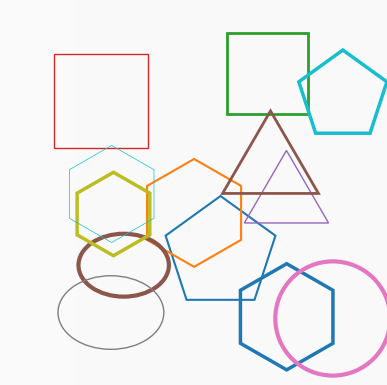[{"shape": "pentagon", "thickness": 1.5, "radius": 0.75, "center": [0.569, 0.342]}, {"shape": "hexagon", "thickness": 2.5, "radius": 0.69, "center": [0.74, 0.177]}, {"shape": "hexagon", "thickness": 1.5, "radius": 0.7, "center": [0.501, 0.447]}, {"shape": "square", "thickness": 2, "radius": 0.53, "center": [0.69, 0.809]}, {"shape": "square", "thickness": 1, "radius": 0.61, "center": [0.261, 0.738]}, {"shape": "triangle", "thickness": 1, "radius": 0.63, "center": [0.739, 0.484]}, {"shape": "oval", "thickness": 3, "radius": 0.58, "center": [0.319, 0.311]}, {"shape": "triangle", "thickness": 2, "radius": 0.71, "center": [0.698, 0.569]}, {"shape": "circle", "thickness": 3, "radius": 0.74, "center": [0.859, 0.173]}, {"shape": "oval", "thickness": 1, "radius": 0.68, "center": [0.286, 0.188]}, {"shape": "hexagon", "thickness": 2.5, "radius": 0.54, "center": [0.293, 0.444]}, {"shape": "pentagon", "thickness": 2.5, "radius": 0.6, "center": [0.885, 0.751]}, {"shape": "hexagon", "thickness": 0.5, "radius": 0.63, "center": [0.288, 0.496]}]